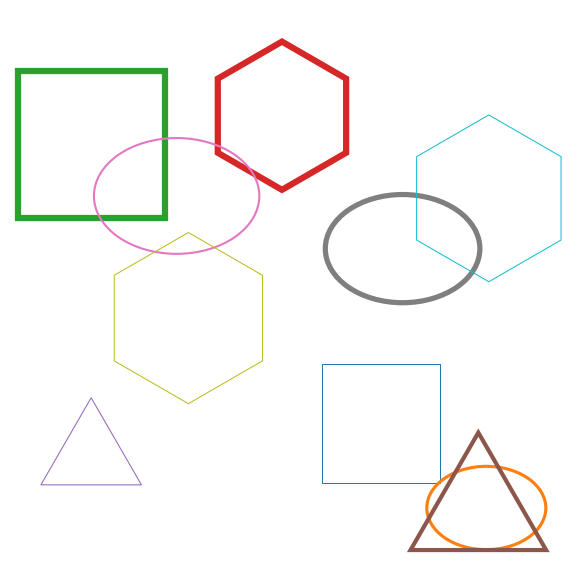[{"shape": "square", "thickness": 0.5, "radius": 0.51, "center": [0.66, 0.266]}, {"shape": "oval", "thickness": 1.5, "radius": 0.52, "center": [0.842, 0.119]}, {"shape": "square", "thickness": 3, "radius": 0.64, "center": [0.159, 0.749]}, {"shape": "hexagon", "thickness": 3, "radius": 0.64, "center": [0.488, 0.799]}, {"shape": "triangle", "thickness": 0.5, "radius": 0.5, "center": [0.158, 0.21]}, {"shape": "triangle", "thickness": 2, "radius": 0.68, "center": [0.828, 0.114]}, {"shape": "oval", "thickness": 1, "radius": 0.72, "center": [0.306, 0.66]}, {"shape": "oval", "thickness": 2.5, "radius": 0.67, "center": [0.697, 0.569]}, {"shape": "hexagon", "thickness": 0.5, "radius": 0.74, "center": [0.326, 0.448]}, {"shape": "hexagon", "thickness": 0.5, "radius": 0.72, "center": [0.846, 0.656]}]